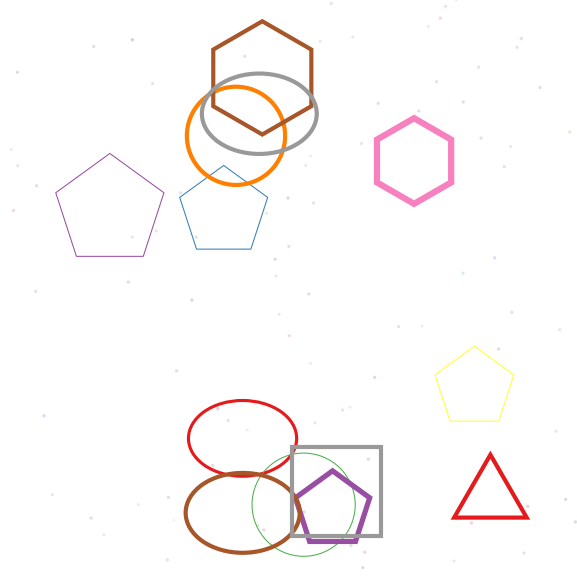[{"shape": "triangle", "thickness": 2, "radius": 0.36, "center": [0.849, 0.139]}, {"shape": "oval", "thickness": 1.5, "radius": 0.47, "center": [0.42, 0.24]}, {"shape": "pentagon", "thickness": 0.5, "radius": 0.4, "center": [0.387, 0.633]}, {"shape": "circle", "thickness": 0.5, "radius": 0.45, "center": [0.526, 0.125]}, {"shape": "pentagon", "thickness": 0.5, "radius": 0.49, "center": [0.19, 0.635]}, {"shape": "pentagon", "thickness": 2.5, "radius": 0.34, "center": [0.576, 0.116]}, {"shape": "circle", "thickness": 2, "radius": 0.43, "center": [0.409, 0.764]}, {"shape": "pentagon", "thickness": 0.5, "radius": 0.36, "center": [0.821, 0.328]}, {"shape": "oval", "thickness": 2, "radius": 0.49, "center": [0.42, 0.111]}, {"shape": "hexagon", "thickness": 2, "radius": 0.49, "center": [0.454, 0.864]}, {"shape": "hexagon", "thickness": 3, "radius": 0.37, "center": [0.717, 0.72]}, {"shape": "oval", "thickness": 2, "radius": 0.5, "center": [0.449, 0.802]}, {"shape": "square", "thickness": 2, "radius": 0.39, "center": [0.583, 0.149]}]